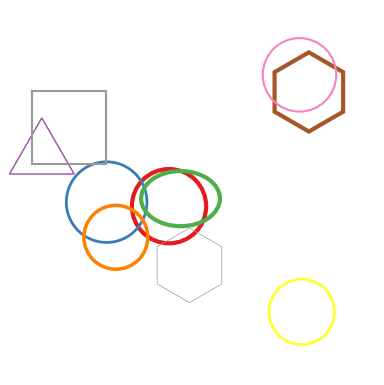[{"shape": "circle", "thickness": 3, "radius": 0.48, "center": [0.439, 0.464]}, {"shape": "circle", "thickness": 2, "radius": 0.52, "center": [0.277, 0.475]}, {"shape": "oval", "thickness": 3, "radius": 0.51, "center": [0.469, 0.484]}, {"shape": "triangle", "thickness": 1, "radius": 0.49, "center": [0.109, 0.597]}, {"shape": "circle", "thickness": 2.5, "radius": 0.41, "center": [0.301, 0.384]}, {"shape": "circle", "thickness": 2, "radius": 0.42, "center": [0.784, 0.19]}, {"shape": "hexagon", "thickness": 3, "radius": 0.51, "center": [0.802, 0.761]}, {"shape": "circle", "thickness": 1.5, "radius": 0.48, "center": [0.778, 0.806]}, {"shape": "square", "thickness": 1.5, "radius": 0.48, "center": [0.18, 0.669]}, {"shape": "hexagon", "thickness": 0.5, "radius": 0.48, "center": [0.492, 0.311]}]